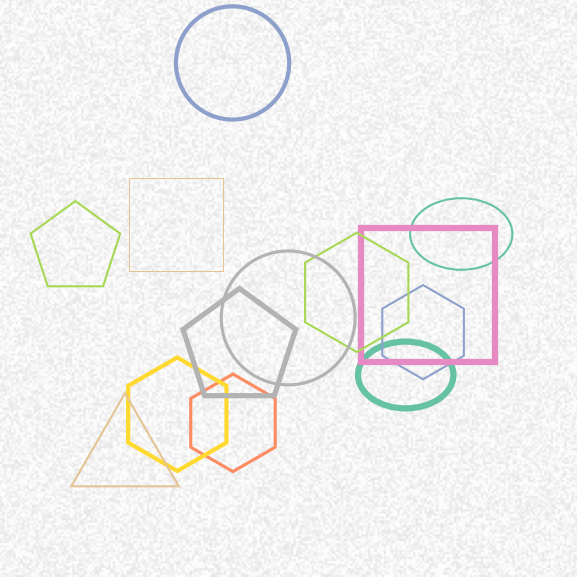[{"shape": "oval", "thickness": 1, "radius": 0.44, "center": [0.799, 0.594]}, {"shape": "oval", "thickness": 3, "radius": 0.41, "center": [0.703, 0.35]}, {"shape": "hexagon", "thickness": 1.5, "radius": 0.42, "center": [0.403, 0.267]}, {"shape": "hexagon", "thickness": 1, "radius": 0.41, "center": [0.733, 0.424]}, {"shape": "circle", "thickness": 2, "radius": 0.49, "center": [0.403, 0.89]}, {"shape": "square", "thickness": 3, "radius": 0.58, "center": [0.742, 0.489]}, {"shape": "pentagon", "thickness": 1, "radius": 0.41, "center": [0.131, 0.569]}, {"shape": "hexagon", "thickness": 1, "radius": 0.52, "center": [0.618, 0.493]}, {"shape": "hexagon", "thickness": 2, "radius": 0.49, "center": [0.307, 0.282]}, {"shape": "square", "thickness": 0.5, "radius": 0.4, "center": [0.305, 0.61]}, {"shape": "triangle", "thickness": 1, "radius": 0.54, "center": [0.216, 0.211]}, {"shape": "pentagon", "thickness": 2.5, "radius": 0.51, "center": [0.415, 0.397]}, {"shape": "circle", "thickness": 1.5, "radius": 0.58, "center": [0.499, 0.449]}]